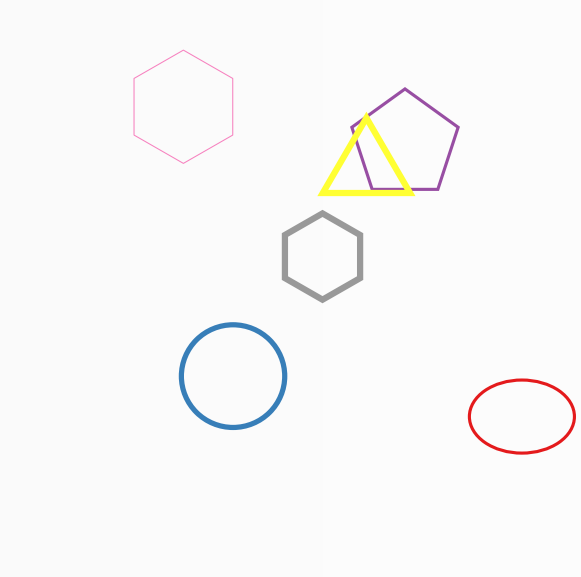[{"shape": "oval", "thickness": 1.5, "radius": 0.45, "center": [0.898, 0.278]}, {"shape": "circle", "thickness": 2.5, "radius": 0.44, "center": [0.401, 0.348]}, {"shape": "pentagon", "thickness": 1.5, "radius": 0.48, "center": [0.697, 0.749]}, {"shape": "triangle", "thickness": 3, "radius": 0.43, "center": [0.63, 0.708]}, {"shape": "hexagon", "thickness": 0.5, "radius": 0.49, "center": [0.316, 0.814]}, {"shape": "hexagon", "thickness": 3, "radius": 0.37, "center": [0.555, 0.555]}]